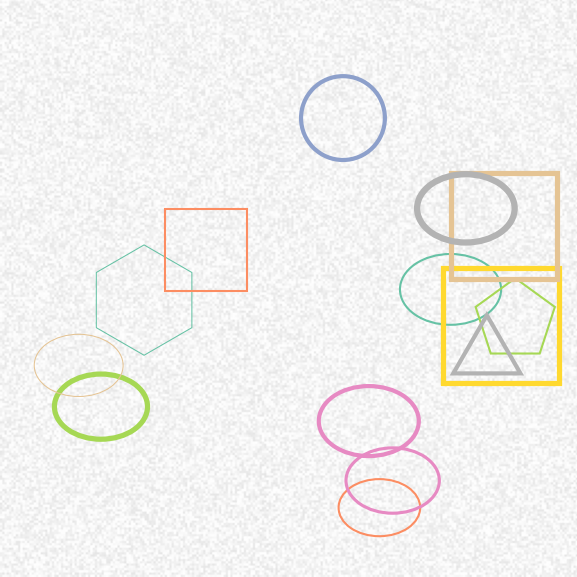[{"shape": "oval", "thickness": 1, "radius": 0.44, "center": [0.78, 0.498]}, {"shape": "hexagon", "thickness": 0.5, "radius": 0.48, "center": [0.25, 0.48]}, {"shape": "oval", "thickness": 1, "radius": 0.35, "center": [0.657, 0.12]}, {"shape": "square", "thickness": 1, "radius": 0.35, "center": [0.357, 0.566]}, {"shape": "circle", "thickness": 2, "radius": 0.36, "center": [0.594, 0.795]}, {"shape": "oval", "thickness": 2, "radius": 0.43, "center": [0.639, 0.27]}, {"shape": "oval", "thickness": 1.5, "radius": 0.4, "center": [0.68, 0.167]}, {"shape": "oval", "thickness": 2.5, "radius": 0.4, "center": [0.175, 0.295]}, {"shape": "pentagon", "thickness": 1, "radius": 0.36, "center": [0.892, 0.445]}, {"shape": "square", "thickness": 2.5, "radius": 0.5, "center": [0.867, 0.435]}, {"shape": "square", "thickness": 2.5, "radius": 0.46, "center": [0.873, 0.607]}, {"shape": "oval", "thickness": 0.5, "radius": 0.38, "center": [0.136, 0.366]}, {"shape": "oval", "thickness": 3, "radius": 0.42, "center": [0.807, 0.638]}, {"shape": "triangle", "thickness": 2, "radius": 0.34, "center": [0.843, 0.386]}]